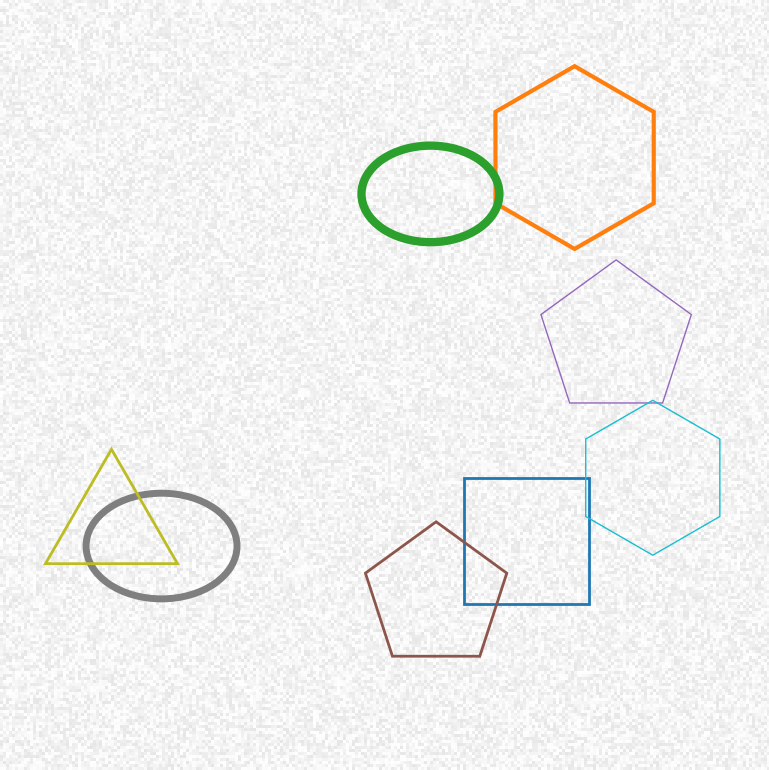[{"shape": "square", "thickness": 1, "radius": 0.41, "center": [0.684, 0.298]}, {"shape": "hexagon", "thickness": 1.5, "radius": 0.59, "center": [0.746, 0.795]}, {"shape": "oval", "thickness": 3, "radius": 0.45, "center": [0.559, 0.748]}, {"shape": "pentagon", "thickness": 0.5, "radius": 0.51, "center": [0.8, 0.56]}, {"shape": "pentagon", "thickness": 1, "radius": 0.48, "center": [0.566, 0.226]}, {"shape": "oval", "thickness": 2.5, "radius": 0.49, "center": [0.21, 0.291]}, {"shape": "triangle", "thickness": 1, "radius": 0.5, "center": [0.145, 0.317]}, {"shape": "hexagon", "thickness": 0.5, "radius": 0.5, "center": [0.848, 0.38]}]